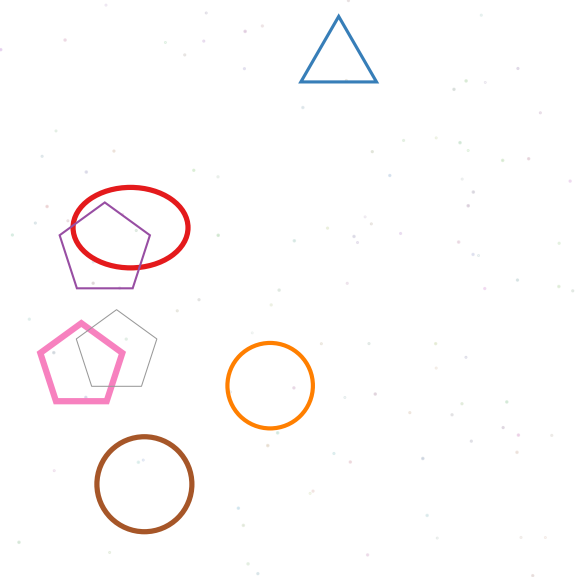[{"shape": "oval", "thickness": 2.5, "radius": 0.5, "center": [0.226, 0.605]}, {"shape": "triangle", "thickness": 1.5, "radius": 0.38, "center": [0.586, 0.895]}, {"shape": "pentagon", "thickness": 1, "radius": 0.41, "center": [0.181, 0.566]}, {"shape": "circle", "thickness": 2, "radius": 0.37, "center": [0.468, 0.331]}, {"shape": "circle", "thickness": 2.5, "radius": 0.41, "center": [0.25, 0.161]}, {"shape": "pentagon", "thickness": 3, "radius": 0.37, "center": [0.141, 0.365]}, {"shape": "pentagon", "thickness": 0.5, "radius": 0.37, "center": [0.202, 0.39]}]